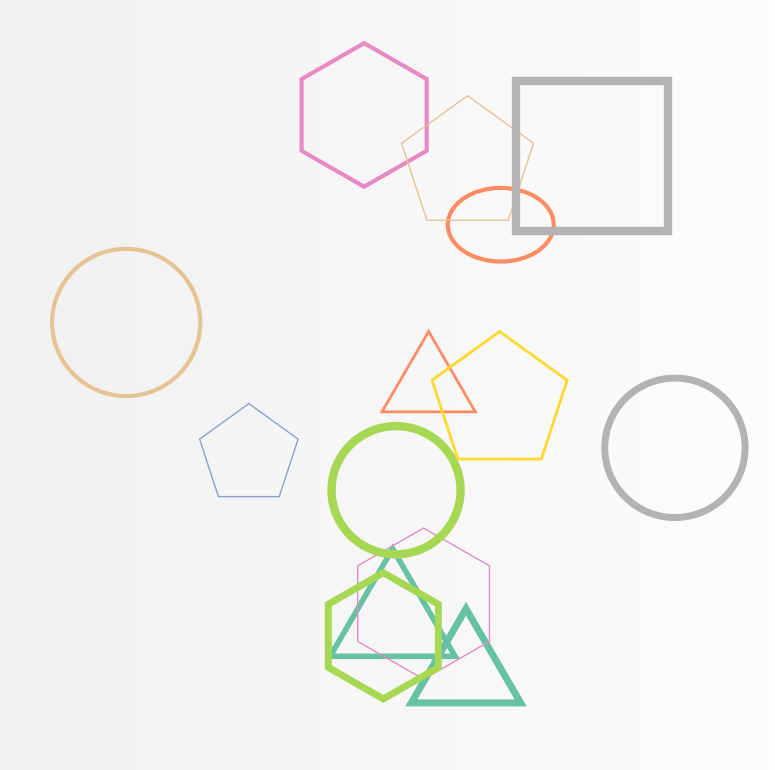[{"shape": "triangle", "thickness": 2.5, "radius": 0.41, "center": [0.601, 0.128]}, {"shape": "triangle", "thickness": 2, "radius": 0.47, "center": [0.507, 0.194]}, {"shape": "oval", "thickness": 1.5, "radius": 0.34, "center": [0.646, 0.708]}, {"shape": "triangle", "thickness": 1, "radius": 0.35, "center": [0.553, 0.5]}, {"shape": "pentagon", "thickness": 0.5, "radius": 0.33, "center": [0.321, 0.409]}, {"shape": "hexagon", "thickness": 0.5, "radius": 0.49, "center": [0.547, 0.216]}, {"shape": "hexagon", "thickness": 1.5, "radius": 0.47, "center": [0.47, 0.851]}, {"shape": "hexagon", "thickness": 2.5, "radius": 0.41, "center": [0.495, 0.174]}, {"shape": "circle", "thickness": 3, "radius": 0.42, "center": [0.511, 0.363]}, {"shape": "pentagon", "thickness": 1, "radius": 0.46, "center": [0.645, 0.478]}, {"shape": "circle", "thickness": 1.5, "radius": 0.48, "center": [0.163, 0.581]}, {"shape": "pentagon", "thickness": 0.5, "radius": 0.45, "center": [0.603, 0.786]}, {"shape": "square", "thickness": 3, "radius": 0.49, "center": [0.764, 0.798]}, {"shape": "circle", "thickness": 2.5, "radius": 0.45, "center": [0.871, 0.418]}]